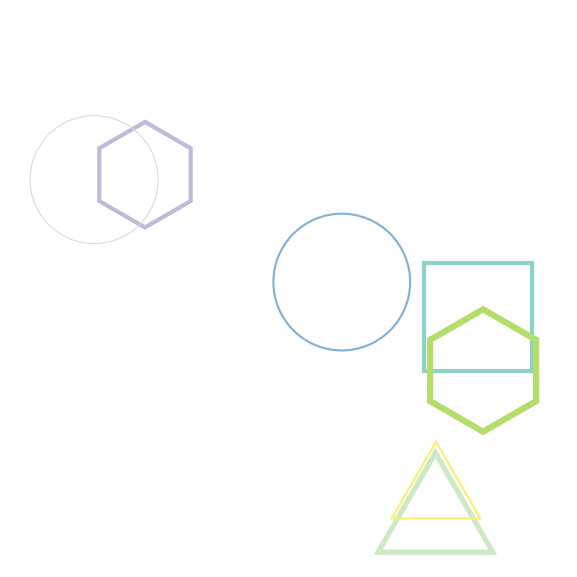[{"shape": "square", "thickness": 2, "radius": 0.47, "center": [0.827, 0.45]}, {"shape": "hexagon", "thickness": 2, "radius": 0.46, "center": [0.251, 0.697]}, {"shape": "circle", "thickness": 1, "radius": 0.59, "center": [0.592, 0.511]}, {"shape": "hexagon", "thickness": 3, "radius": 0.53, "center": [0.837, 0.358]}, {"shape": "circle", "thickness": 0.5, "radius": 0.55, "center": [0.163, 0.688]}, {"shape": "triangle", "thickness": 2.5, "radius": 0.57, "center": [0.754, 0.1]}, {"shape": "triangle", "thickness": 1, "radius": 0.44, "center": [0.755, 0.146]}]